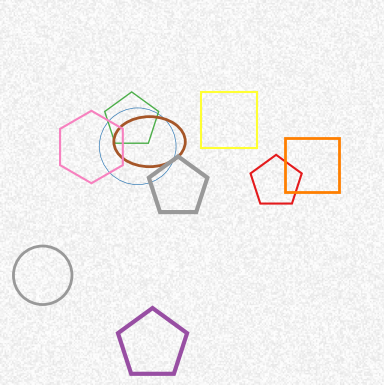[{"shape": "pentagon", "thickness": 1.5, "radius": 0.35, "center": [0.717, 0.528]}, {"shape": "circle", "thickness": 0.5, "radius": 0.5, "center": [0.358, 0.62]}, {"shape": "pentagon", "thickness": 1, "radius": 0.37, "center": [0.342, 0.688]}, {"shape": "pentagon", "thickness": 3, "radius": 0.47, "center": [0.396, 0.105]}, {"shape": "square", "thickness": 2, "radius": 0.35, "center": [0.811, 0.572]}, {"shape": "square", "thickness": 1.5, "radius": 0.36, "center": [0.595, 0.688]}, {"shape": "oval", "thickness": 2, "radius": 0.46, "center": [0.388, 0.632]}, {"shape": "hexagon", "thickness": 1.5, "radius": 0.47, "center": [0.237, 0.618]}, {"shape": "circle", "thickness": 2, "radius": 0.38, "center": [0.111, 0.285]}, {"shape": "pentagon", "thickness": 3, "radius": 0.4, "center": [0.463, 0.514]}]